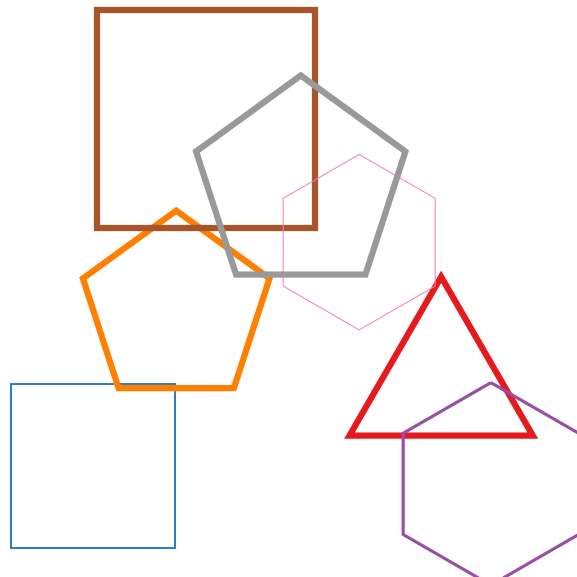[{"shape": "triangle", "thickness": 3, "radius": 0.92, "center": [0.764, 0.336]}, {"shape": "square", "thickness": 1, "radius": 0.71, "center": [0.161, 0.192]}, {"shape": "hexagon", "thickness": 1.5, "radius": 0.88, "center": [0.85, 0.161]}, {"shape": "pentagon", "thickness": 3, "radius": 0.85, "center": [0.305, 0.464]}, {"shape": "square", "thickness": 3, "radius": 0.94, "center": [0.357, 0.793]}, {"shape": "hexagon", "thickness": 0.5, "radius": 0.76, "center": [0.622, 0.58]}, {"shape": "pentagon", "thickness": 3, "radius": 0.95, "center": [0.521, 0.678]}]